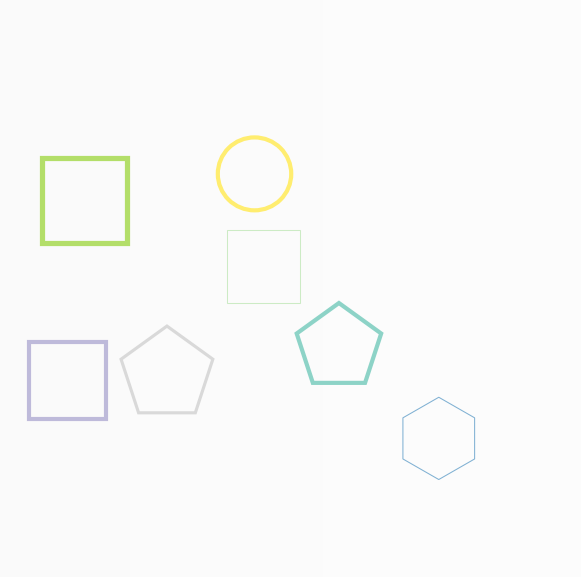[{"shape": "pentagon", "thickness": 2, "radius": 0.38, "center": [0.583, 0.398]}, {"shape": "square", "thickness": 2, "radius": 0.33, "center": [0.117, 0.34]}, {"shape": "hexagon", "thickness": 0.5, "radius": 0.36, "center": [0.755, 0.24]}, {"shape": "square", "thickness": 2.5, "radius": 0.37, "center": [0.145, 0.653]}, {"shape": "pentagon", "thickness": 1.5, "radius": 0.42, "center": [0.287, 0.351]}, {"shape": "square", "thickness": 0.5, "radius": 0.31, "center": [0.453, 0.538]}, {"shape": "circle", "thickness": 2, "radius": 0.32, "center": [0.438, 0.698]}]